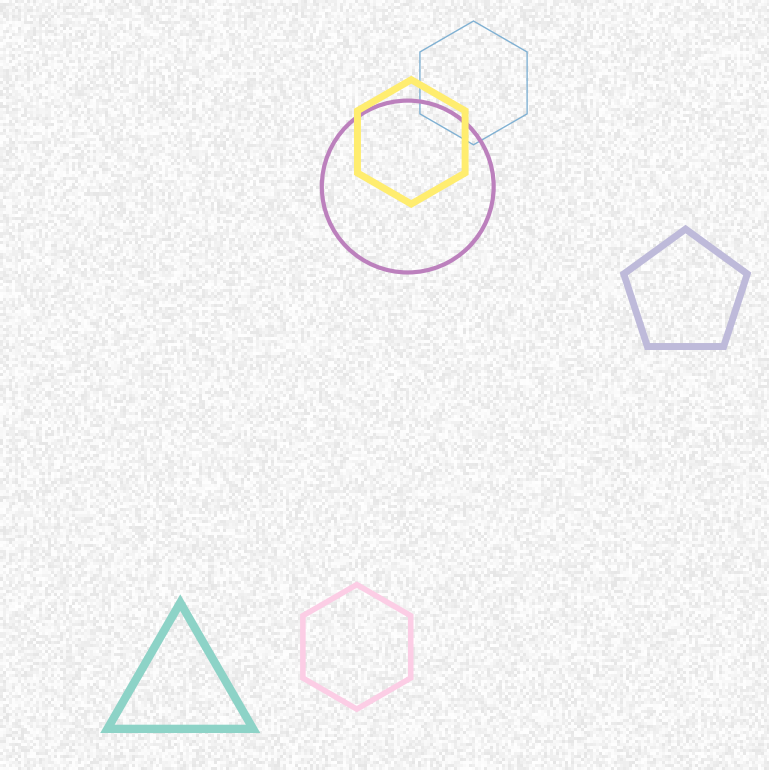[{"shape": "triangle", "thickness": 3, "radius": 0.55, "center": [0.234, 0.108]}, {"shape": "pentagon", "thickness": 2.5, "radius": 0.42, "center": [0.89, 0.618]}, {"shape": "hexagon", "thickness": 0.5, "radius": 0.4, "center": [0.615, 0.892]}, {"shape": "hexagon", "thickness": 2, "radius": 0.4, "center": [0.463, 0.16]}, {"shape": "circle", "thickness": 1.5, "radius": 0.56, "center": [0.53, 0.758]}, {"shape": "hexagon", "thickness": 2.5, "radius": 0.4, "center": [0.534, 0.816]}]